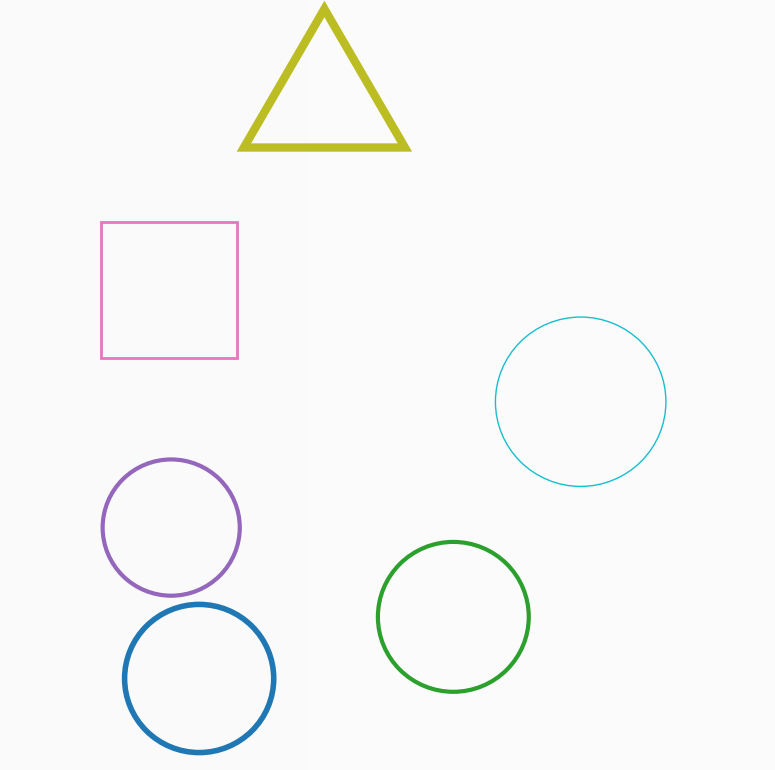[{"shape": "circle", "thickness": 2, "radius": 0.48, "center": [0.257, 0.119]}, {"shape": "circle", "thickness": 1.5, "radius": 0.49, "center": [0.585, 0.199]}, {"shape": "circle", "thickness": 1.5, "radius": 0.44, "center": [0.221, 0.315]}, {"shape": "square", "thickness": 1, "radius": 0.44, "center": [0.218, 0.623]}, {"shape": "triangle", "thickness": 3, "radius": 0.6, "center": [0.419, 0.868]}, {"shape": "circle", "thickness": 0.5, "radius": 0.55, "center": [0.749, 0.478]}]